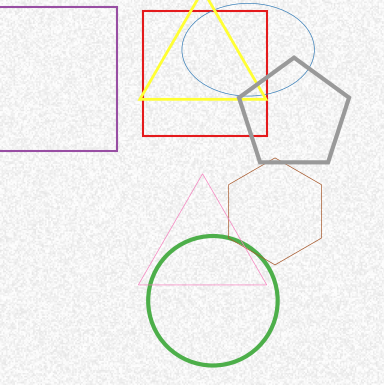[{"shape": "square", "thickness": 1.5, "radius": 0.81, "center": [0.532, 0.809]}, {"shape": "oval", "thickness": 0.5, "radius": 0.86, "center": [0.645, 0.871]}, {"shape": "circle", "thickness": 3, "radius": 0.84, "center": [0.553, 0.219]}, {"shape": "square", "thickness": 1.5, "radius": 0.94, "center": [0.116, 0.795]}, {"shape": "triangle", "thickness": 2, "radius": 0.95, "center": [0.527, 0.837]}, {"shape": "hexagon", "thickness": 0.5, "radius": 0.69, "center": [0.714, 0.451]}, {"shape": "triangle", "thickness": 0.5, "radius": 0.96, "center": [0.526, 0.356]}, {"shape": "pentagon", "thickness": 3, "radius": 0.75, "center": [0.764, 0.7]}]